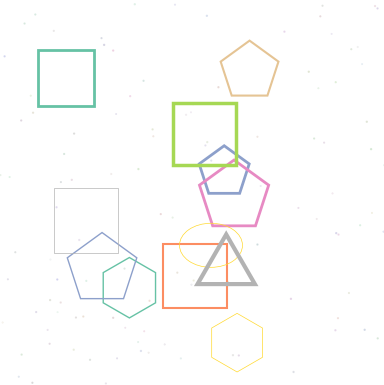[{"shape": "hexagon", "thickness": 1, "radius": 0.39, "center": [0.336, 0.253]}, {"shape": "square", "thickness": 2, "radius": 0.36, "center": [0.171, 0.797]}, {"shape": "square", "thickness": 1.5, "radius": 0.41, "center": [0.506, 0.283]}, {"shape": "pentagon", "thickness": 1, "radius": 0.47, "center": [0.265, 0.301]}, {"shape": "pentagon", "thickness": 2, "radius": 0.34, "center": [0.582, 0.553]}, {"shape": "pentagon", "thickness": 2, "radius": 0.47, "center": [0.608, 0.49]}, {"shape": "square", "thickness": 2.5, "radius": 0.4, "center": [0.531, 0.652]}, {"shape": "oval", "thickness": 0.5, "radius": 0.41, "center": [0.548, 0.363]}, {"shape": "hexagon", "thickness": 0.5, "radius": 0.38, "center": [0.616, 0.11]}, {"shape": "pentagon", "thickness": 1.5, "radius": 0.39, "center": [0.648, 0.816]}, {"shape": "triangle", "thickness": 3, "radius": 0.43, "center": [0.588, 0.305]}, {"shape": "square", "thickness": 0.5, "radius": 0.42, "center": [0.224, 0.427]}]